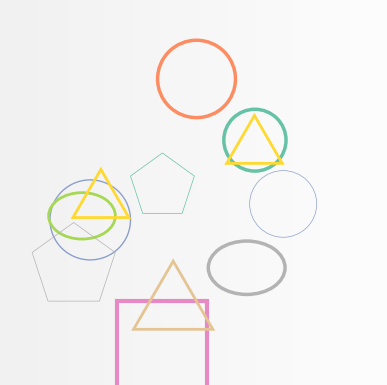[{"shape": "circle", "thickness": 2.5, "radius": 0.4, "center": [0.658, 0.636]}, {"shape": "pentagon", "thickness": 0.5, "radius": 0.43, "center": [0.419, 0.516]}, {"shape": "circle", "thickness": 2.5, "radius": 0.5, "center": [0.507, 0.795]}, {"shape": "circle", "thickness": 0.5, "radius": 0.43, "center": [0.731, 0.47]}, {"shape": "circle", "thickness": 1, "radius": 0.52, "center": [0.233, 0.429]}, {"shape": "square", "thickness": 3, "radius": 0.58, "center": [0.419, 0.101]}, {"shape": "oval", "thickness": 2, "radius": 0.43, "center": [0.212, 0.439]}, {"shape": "triangle", "thickness": 2, "radius": 0.42, "center": [0.26, 0.477]}, {"shape": "triangle", "thickness": 2, "radius": 0.41, "center": [0.657, 0.617]}, {"shape": "triangle", "thickness": 2, "radius": 0.59, "center": [0.447, 0.204]}, {"shape": "pentagon", "thickness": 0.5, "radius": 0.56, "center": [0.19, 0.309]}, {"shape": "oval", "thickness": 2.5, "radius": 0.5, "center": [0.637, 0.305]}]